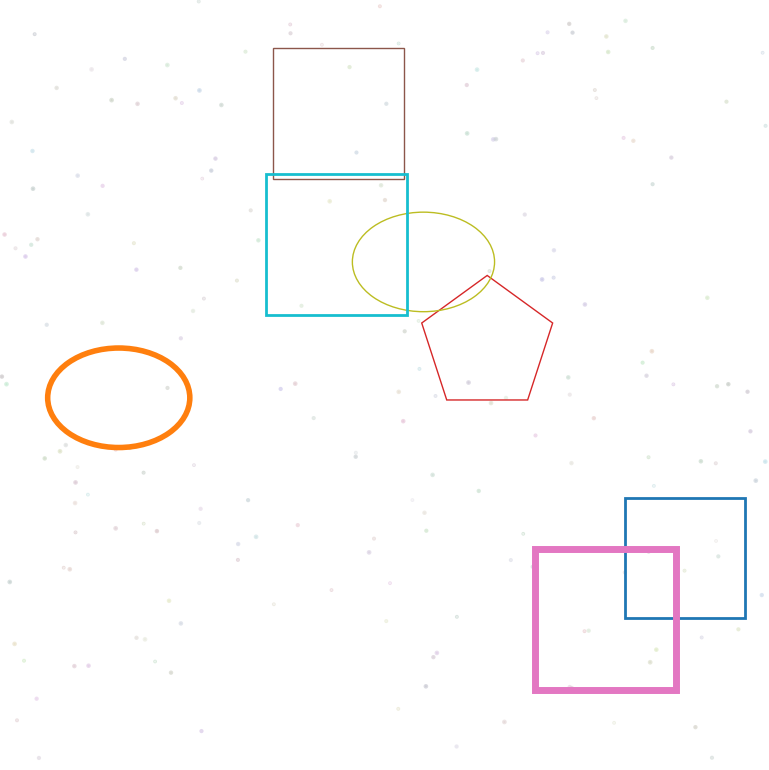[{"shape": "square", "thickness": 1, "radius": 0.39, "center": [0.89, 0.276]}, {"shape": "oval", "thickness": 2, "radius": 0.46, "center": [0.154, 0.483]}, {"shape": "pentagon", "thickness": 0.5, "radius": 0.45, "center": [0.633, 0.553]}, {"shape": "square", "thickness": 0.5, "radius": 0.42, "center": [0.439, 0.853]}, {"shape": "square", "thickness": 2.5, "radius": 0.46, "center": [0.787, 0.195]}, {"shape": "oval", "thickness": 0.5, "radius": 0.46, "center": [0.55, 0.66]}, {"shape": "square", "thickness": 1, "radius": 0.46, "center": [0.437, 0.683]}]